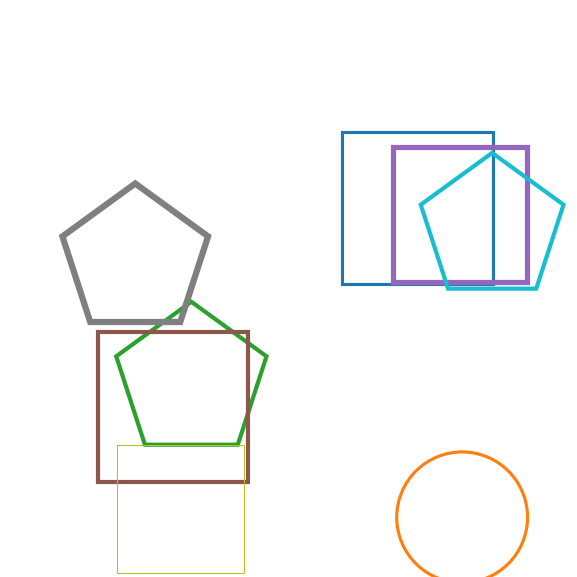[{"shape": "square", "thickness": 1.5, "radius": 0.66, "center": [0.723, 0.639]}, {"shape": "circle", "thickness": 1.5, "radius": 0.57, "center": [0.8, 0.103]}, {"shape": "pentagon", "thickness": 2, "radius": 0.68, "center": [0.331, 0.34]}, {"shape": "square", "thickness": 2.5, "radius": 0.58, "center": [0.797, 0.628]}, {"shape": "square", "thickness": 2, "radius": 0.65, "center": [0.299, 0.294]}, {"shape": "pentagon", "thickness": 3, "radius": 0.66, "center": [0.234, 0.549]}, {"shape": "square", "thickness": 0.5, "radius": 0.55, "center": [0.313, 0.118]}, {"shape": "pentagon", "thickness": 2, "radius": 0.65, "center": [0.852, 0.604]}]